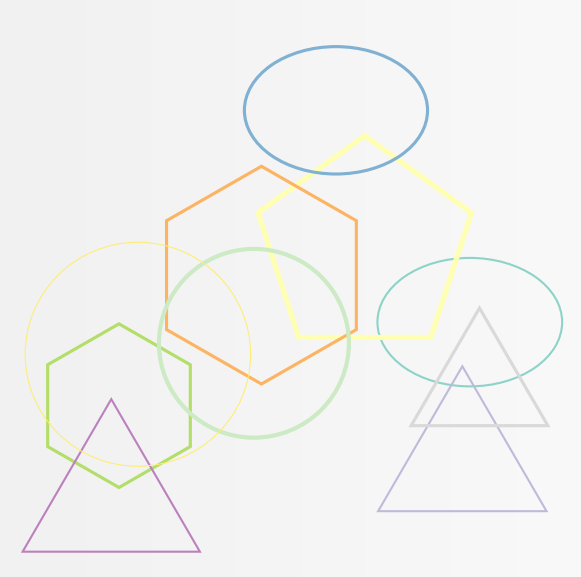[{"shape": "oval", "thickness": 1, "radius": 0.79, "center": [0.808, 0.441]}, {"shape": "pentagon", "thickness": 2.5, "radius": 0.97, "center": [0.627, 0.571]}, {"shape": "triangle", "thickness": 1, "radius": 0.84, "center": [0.795, 0.198]}, {"shape": "oval", "thickness": 1.5, "radius": 0.79, "center": [0.578, 0.808]}, {"shape": "hexagon", "thickness": 1.5, "radius": 0.94, "center": [0.45, 0.523]}, {"shape": "hexagon", "thickness": 1.5, "radius": 0.71, "center": [0.205, 0.297]}, {"shape": "triangle", "thickness": 1.5, "radius": 0.68, "center": [0.825, 0.33]}, {"shape": "triangle", "thickness": 1, "radius": 0.88, "center": [0.191, 0.132]}, {"shape": "circle", "thickness": 2, "radius": 0.82, "center": [0.437, 0.405]}, {"shape": "circle", "thickness": 0.5, "radius": 0.97, "center": [0.237, 0.386]}]